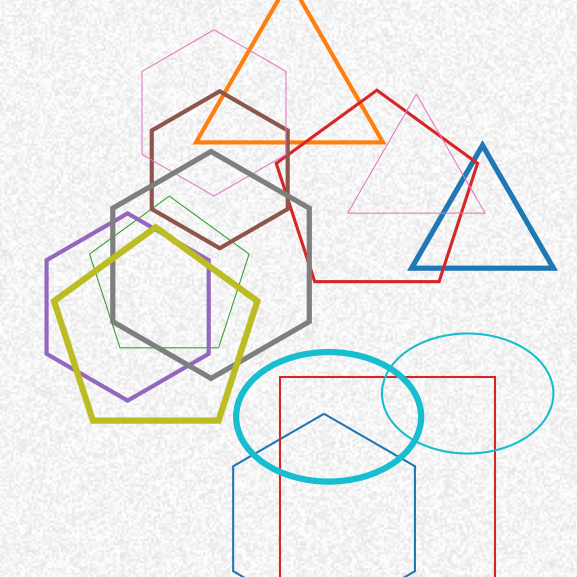[{"shape": "hexagon", "thickness": 1, "radius": 0.91, "center": [0.561, 0.101]}, {"shape": "triangle", "thickness": 2.5, "radius": 0.71, "center": [0.836, 0.606]}, {"shape": "triangle", "thickness": 2, "radius": 0.93, "center": [0.501, 0.846]}, {"shape": "pentagon", "thickness": 0.5, "radius": 0.73, "center": [0.293, 0.514]}, {"shape": "pentagon", "thickness": 1.5, "radius": 0.92, "center": [0.653, 0.66]}, {"shape": "square", "thickness": 1, "radius": 0.93, "center": [0.671, 0.16]}, {"shape": "hexagon", "thickness": 2, "radius": 0.81, "center": [0.221, 0.468]}, {"shape": "hexagon", "thickness": 2, "radius": 0.68, "center": [0.38, 0.705]}, {"shape": "hexagon", "thickness": 0.5, "radius": 0.72, "center": [0.371, 0.804]}, {"shape": "triangle", "thickness": 0.5, "radius": 0.69, "center": [0.721, 0.699]}, {"shape": "hexagon", "thickness": 2.5, "radius": 0.98, "center": [0.365, 0.54]}, {"shape": "pentagon", "thickness": 3, "radius": 0.93, "center": [0.27, 0.421]}, {"shape": "oval", "thickness": 1, "radius": 0.74, "center": [0.81, 0.318]}, {"shape": "oval", "thickness": 3, "radius": 0.8, "center": [0.569, 0.277]}]